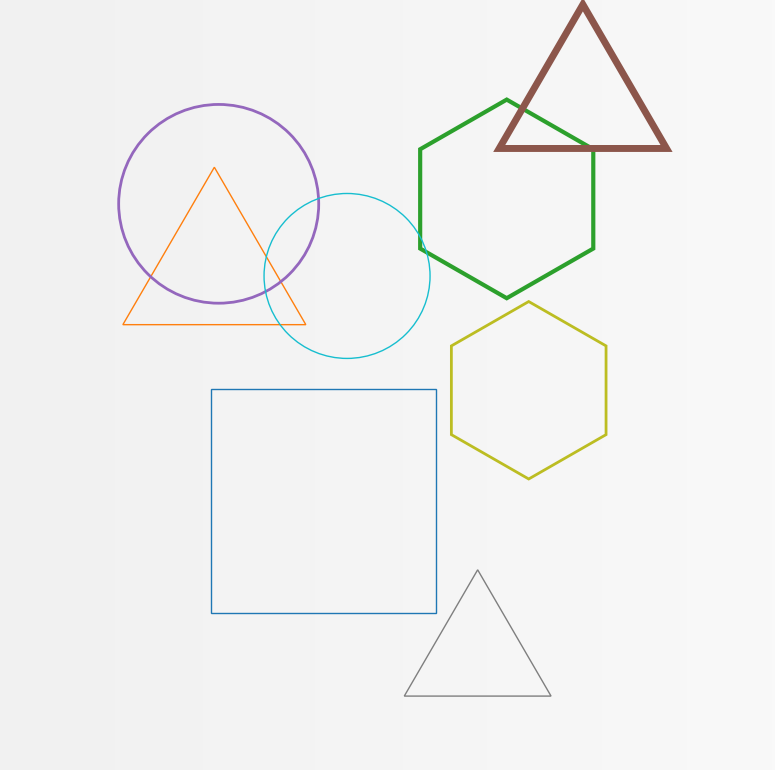[{"shape": "square", "thickness": 0.5, "radius": 0.73, "center": [0.418, 0.349]}, {"shape": "triangle", "thickness": 0.5, "radius": 0.68, "center": [0.277, 0.647]}, {"shape": "hexagon", "thickness": 1.5, "radius": 0.64, "center": [0.654, 0.742]}, {"shape": "circle", "thickness": 1, "radius": 0.65, "center": [0.282, 0.735]}, {"shape": "triangle", "thickness": 2.5, "radius": 0.62, "center": [0.752, 0.87]}, {"shape": "triangle", "thickness": 0.5, "radius": 0.55, "center": [0.616, 0.151]}, {"shape": "hexagon", "thickness": 1, "radius": 0.58, "center": [0.682, 0.493]}, {"shape": "circle", "thickness": 0.5, "radius": 0.54, "center": [0.448, 0.642]}]